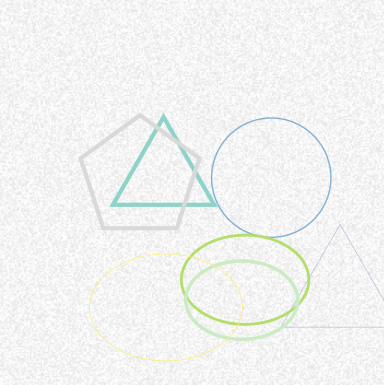[{"shape": "triangle", "thickness": 3, "radius": 0.76, "center": [0.425, 0.544]}, {"shape": "triangle", "thickness": 0.5, "radius": 0.89, "center": [0.883, 0.239]}, {"shape": "circle", "thickness": 1, "radius": 0.77, "center": [0.705, 0.539]}, {"shape": "oval", "thickness": 2, "radius": 0.83, "center": [0.637, 0.273]}, {"shape": "pentagon", "thickness": 3, "radius": 0.81, "center": [0.364, 0.538]}, {"shape": "oval", "thickness": 2.5, "radius": 0.73, "center": [0.628, 0.22]}, {"shape": "oval", "thickness": 0.5, "radius": 0.99, "center": [0.431, 0.201]}]